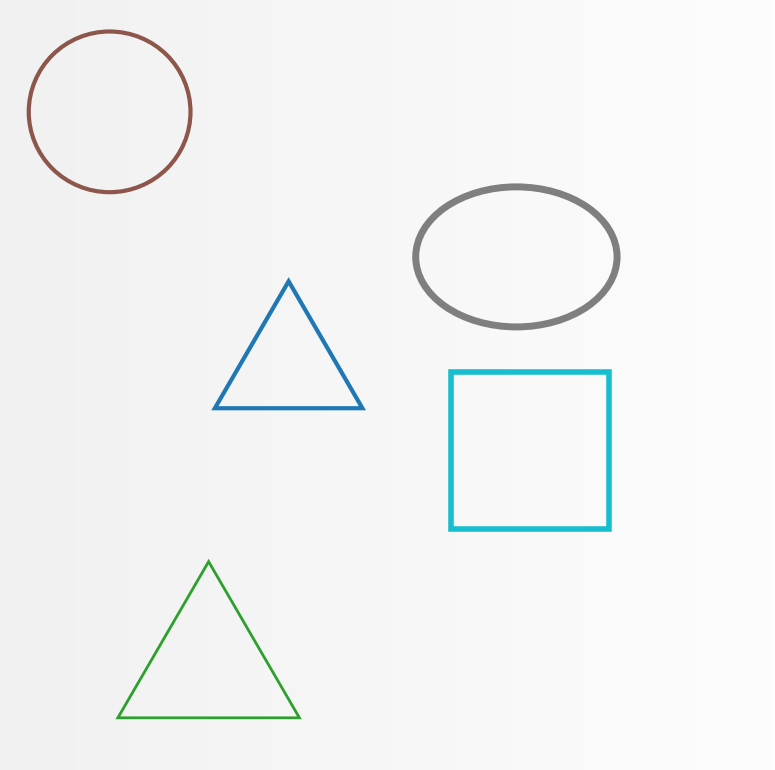[{"shape": "triangle", "thickness": 1.5, "radius": 0.55, "center": [0.372, 0.525]}, {"shape": "triangle", "thickness": 1, "radius": 0.68, "center": [0.269, 0.135]}, {"shape": "circle", "thickness": 1.5, "radius": 0.52, "center": [0.141, 0.855]}, {"shape": "oval", "thickness": 2.5, "radius": 0.65, "center": [0.666, 0.666]}, {"shape": "square", "thickness": 2, "radius": 0.51, "center": [0.684, 0.415]}]